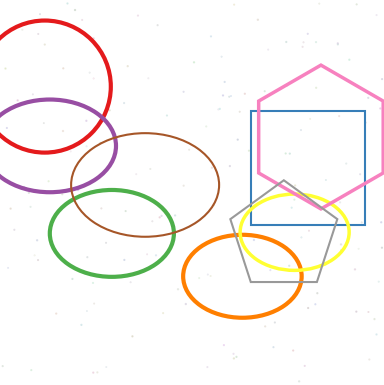[{"shape": "circle", "thickness": 3, "radius": 0.86, "center": [0.116, 0.775]}, {"shape": "square", "thickness": 1.5, "radius": 0.74, "center": [0.8, 0.564]}, {"shape": "oval", "thickness": 3, "radius": 0.81, "center": [0.291, 0.394]}, {"shape": "oval", "thickness": 3, "radius": 0.86, "center": [0.129, 0.621]}, {"shape": "oval", "thickness": 3, "radius": 0.77, "center": [0.63, 0.282]}, {"shape": "oval", "thickness": 2.5, "radius": 0.71, "center": [0.765, 0.397]}, {"shape": "oval", "thickness": 1.5, "radius": 0.96, "center": [0.377, 0.52]}, {"shape": "hexagon", "thickness": 2.5, "radius": 0.93, "center": [0.834, 0.644]}, {"shape": "pentagon", "thickness": 1.5, "radius": 0.73, "center": [0.737, 0.386]}]